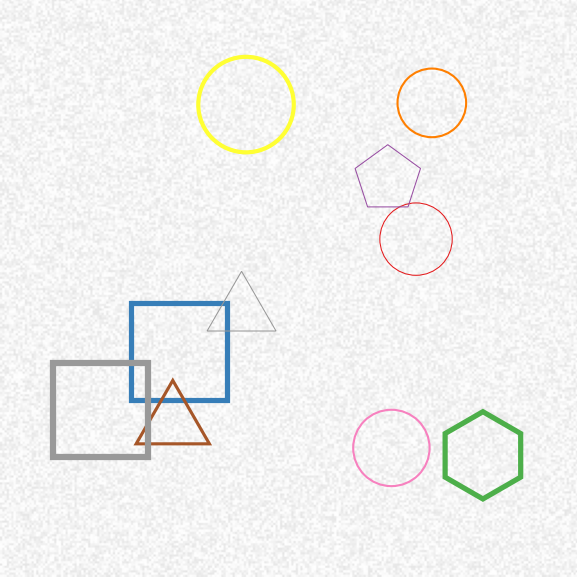[{"shape": "circle", "thickness": 0.5, "radius": 0.31, "center": [0.72, 0.585]}, {"shape": "square", "thickness": 2.5, "radius": 0.42, "center": [0.309, 0.39]}, {"shape": "hexagon", "thickness": 2.5, "radius": 0.38, "center": [0.836, 0.211]}, {"shape": "pentagon", "thickness": 0.5, "radius": 0.3, "center": [0.672, 0.689]}, {"shape": "circle", "thickness": 1, "radius": 0.3, "center": [0.748, 0.821]}, {"shape": "circle", "thickness": 2, "radius": 0.41, "center": [0.426, 0.818]}, {"shape": "triangle", "thickness": 1.5, "radius": 0.37, "center": [0.299, 0.267]}, {"shape": "circle", "thickness": 1, "radius": 0.33, "center": [0.678, 0.223]}, {"shape": "square", "thickness": 3, "radius": 0.41, "center": [0.174, 0.289]}, {"shape": "triangle", "thickness": 0.5, "radius": 0.34, "center": [0.418, 0.46]}]